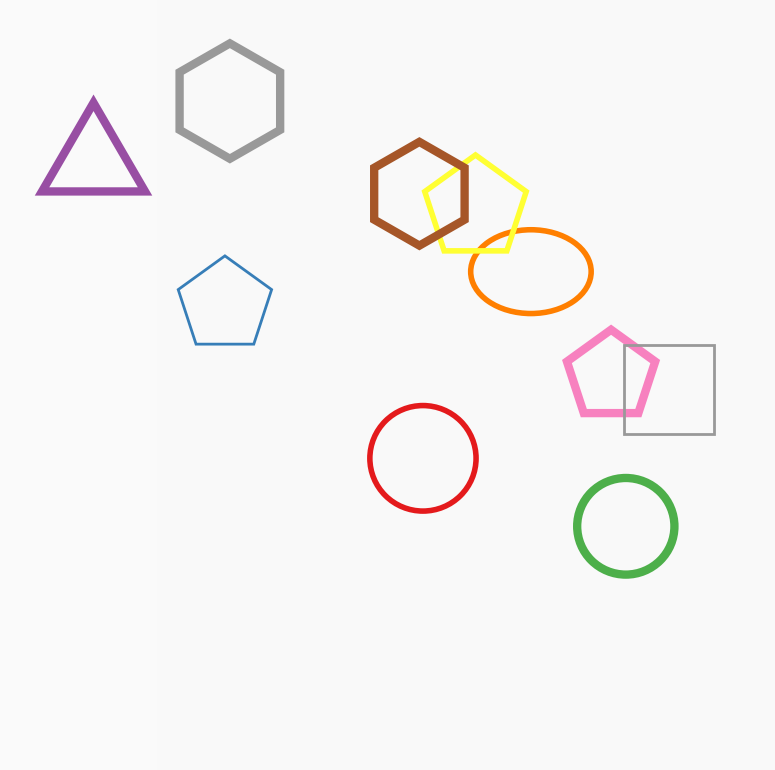[{"shape": "circle", "thickness": 2, "radius": 0.34, "center": [0.546, 0.405]}, {"shape": "pentagon", "thickness": 1, "radius": 0.32, "center": [0.29, 0.604]}, {"shape": "circle", "thickness": 3, "radius": 0.31, "center": [0.807, 0.317]}, {"shape": "triangle", "thickness": 3, "radius": 0.38, "center": [0.121, 0.79]}, {"shape": "oval", "thickness": 2, "radius": 0.39, "center": [0.685, 0.647]}, {"shape": "pentagon", "thickness": 2, "radius": 0.34, "center": [0.614, 0.73]}, {"shape": "hexagon", "thickness": 3, "radius": 0.34, "center": [0.541, 0.748]}, {"shape": "pentagon", "thickness": 3, "radius": 0.3, "center": [0.788, 0.512]}, {"shape": "hexagon", "thickness": 3, "radius": 0.37, "center": [0.297, 0.869]}, {"shape": "square", "thickness": 1, "radius": 0.29, "center": [0.863, 0.494]}]